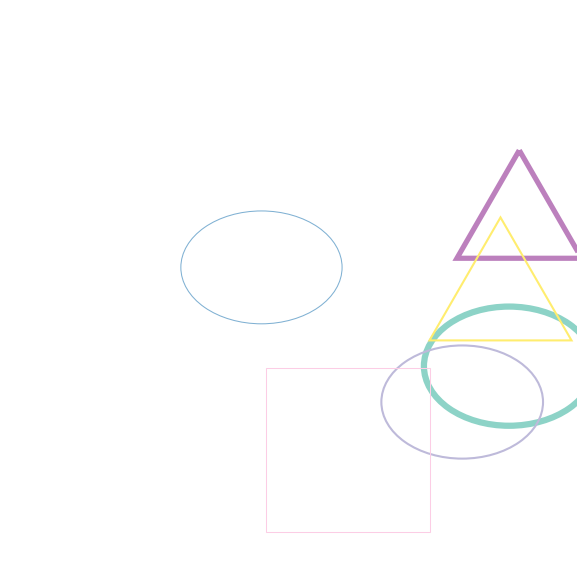[{"shape": "oval", "thickness": 3, "radius": 0.74, "center": [0.881, 0.365]}, {"shape": "oval", "thickness": 1, "radius": 0.7, "center": [0.8, 0.303]}, {"shape": "oval", "thickness": 0.5, "radius": 0.7, "center": [0.453, 0.536]}, {"shape": "square", "thickness": 0.5, "radius": 0.71, "center": [0.603, 0.22]}, {"shape": "triangle", "thickness": 2.5, "radius": 0.62, "center": [0.899, 0.614]}, {"shape": "triangle", "thickness": 1, "radius": 0.71, "center": [0.867, 0.481]}]